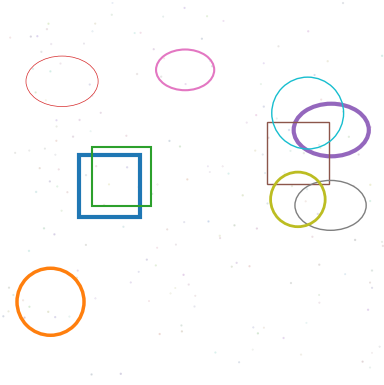[{"shape": "square", "thickness": 3, "radius": 0.4, "center": [0.285, 0.517]}, {"shape": "circle", "thickness": 2.5, "radius": 0.44, "center": [0.131, 0.216]}, {"shape": "square", "thickness": 1.5, "radius": 0.38, "center": [0.315, 0.54]}, {"shape": "oval", "thickness": 0.5, "radius": 0.47, "center": [0.161, 0.789]}, {"shape": "oval", "thickness": 3, "radius": 0.49, "center": [0.86, 0.662]}, {"shape": "square", "thickness": 1, "radius": 0.4, "center": [0.773, 0.603]}, {"shape": "oval", "thickness": 1.5, "radius": 0.38, "center": [0.481, 0.819]}, {"shape": "oval", "thickness": 1, "radius": 0.46, "center": [0.859, 0.467]}, {"shape": "circle", "thickness": 2, "radius": 0.35, "center": [0.774, 0.482]}, {"shape": "circle", "thickness": 1, "radius": 0.47, "center": [0.799, 0.706]}]